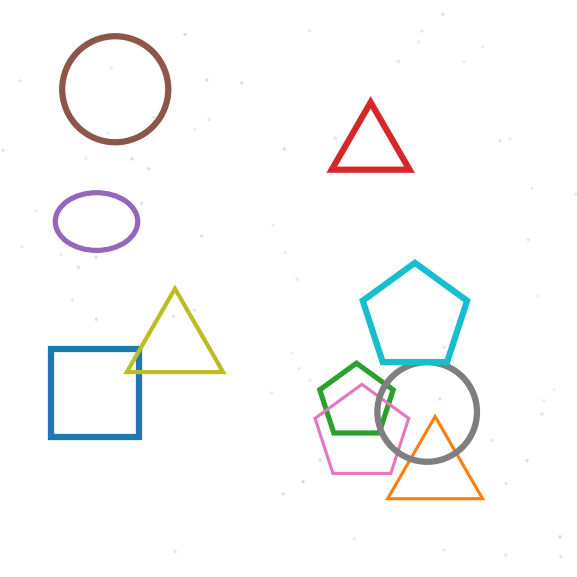[{"shape": "square", "thickness": 3, "radius": 0.38, "center": [0.165, 0.318]}, {"shape": "triangle", "thickness": 1.5, "radius": 0.47, "center": [0.753, 0.183]}, {"shape": "pentagon", "thickness": 2.5, "radius": 0.33, "center": [0.617, 0.303]}, {"shape": "triangle", "thickness": 3, "radius": 0.39, "center": [0.642, 0.744]}, {"shape": "oval", "thickness": 2.5, "radius": 0.36, "center": [0.167, 0.616]}, {"shape": "circle", "thickness": 3, "radius": 0.46, "center": [0.2, 0.845]}, {"shape": "pentagon", "thickness": 1.5, "radius": 0.43, "center": [0.627, 0.248]}, {"shape": "circle", "thickness": 3, "radius": 0.43, "center": [0.74, 0.286]}, {"shape": "triangle", "thickness": 2, "radius": 0.48, "center": [0.303, 0.403]}, {"shape": "pentagon", "thickness": 3, "radius": 0.47, "center": [0.718, 0.449]}]